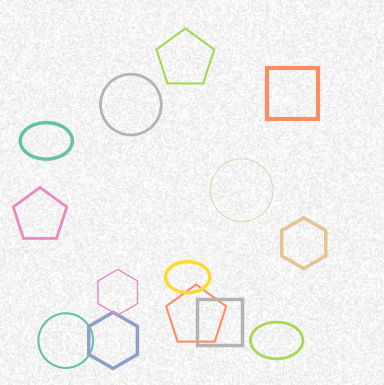[{"shape": "oval", "thickness": 2.5, "radius": 0.34, "center": [0.12, 0.634]}, {"shape": "circle", "thickness": 1.5, "radius": 0.35, "center": [0.171, 0.115]}, {"shape": "square", "thickness": 3, "radius": 0.33, "center": [0.76, 0.757]}, {"shape": "pentagon", "thickness": 1.5, "radius": 0.41, "center": [0.51, 0.179]}, {"shape": "hexagon", "thickness": 2.5, "radius": 0.36, "center": [0.294, 0.116]}, {"shape": "pentagon", "thickness": 2, "radius": 0.37, "center": [0.104, 0.44]}, {"shape": "hexagon", "thickness": 1, "radius": 0.3, "center": [0.306, 0.241]}, {"shape": "pentagon", "thickness": 1.5, "radius": 0.39, "center": [0.481, 0.847]}, {"shape": "oval", "thickness": 2, "radius": 0.34, "center": [0.719, 0.116]}, {"shape": "oval", "thickness": 2.5, "radius": 0.29, "center": [0.487, 0.28]}, {"shape": "circle", "thickness": 0.5, "radius": 0.41, "center": [0.628, 0.506]}, {"shape": "hexagon", "thickness": 2.5, "radius": 0.33, "center": [0.789, 0.368]}, {"shape": "circle", "thickness": 2, "radius": 0.39, "center": [0.34, 0.728]}, {"shape": "square", "thickness": 2.5, "radius": 0.3, "center": [0.57, 0.163]}]